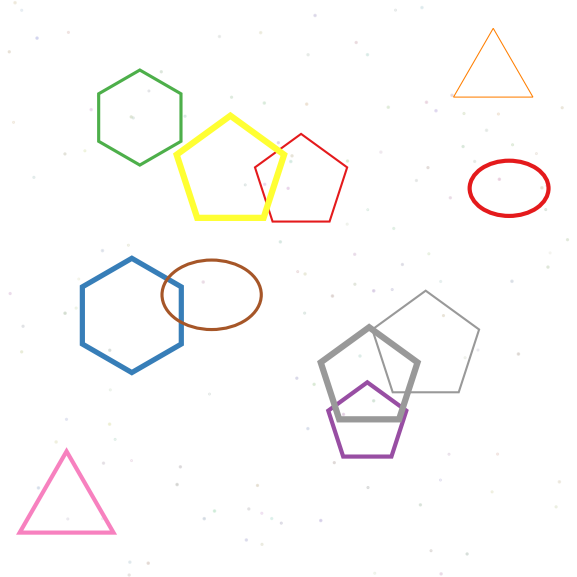[{"shape": "pentagon", "thickness": 1, "radius": 0.42, "center": [0.521, 0.683]}, {"shape": "oval", "thickness": 2, "radius": 0.34, "center": [0.882, 0.673]}, {"shape": "hexagon", "thickness": 2.5, "radius": 0.49, "center": [0.228, 0.453]}, {"shape": "hexagon", "thickness": 1.5, "radius": 0.41, "center": [0.242, 0.796]}, {"shape": "pentagon", "thickness": 2, "radius": 0.36, "center": [0.636, 0.266]}, {"shape": "triangle", "thickness": 0.5, "radius": 0.4, "center": [0.854, 0.871]}, {"shape": "pentagon", "thickness": 3, "radius": 0.49, "center": [0.399, 0.701]}, {"shape": "oval", "thickness": 1.5, "radius": 0.43, "center": [0.366, 0.489]}, {"shape": "triangle", "thickness": 2, "radius": 0.47, "center": [0.115, 0.124]}, {"shape": "pentagon", "thickness": 1, "radius": 0.49, "center": [0.737, 0.399]}, {"shape": "pentagon", "thickness": 3, "radius": 0.44, "center": [0.639, 0.344]}]